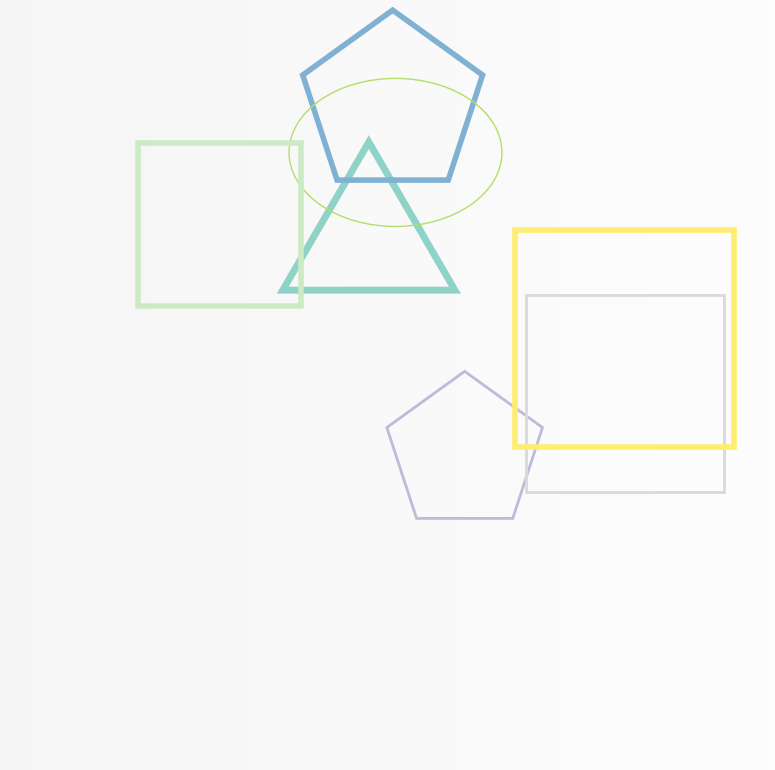[{"shape": "triangle", "thickness": 2.5, "radius": 0.64, "center": [0.476, 0.687]}, {"shape": "pentagon", "thickness": 1, "radius": 0.53, "center": [0.6, 0.412]}, {"shape": "pentagon", "thickness": 2, "radius": 0.61, "center": [0.507, 0.865]}, {"shape": "oval", "thickness": 0.5, "radius": 0.69, "center": [0.51, 0.802]}, {"shape": "square", "thickness": 1, "radius": 0.64, "center": [0.806, 0.489]}, {"shape": "square", "thickness": 2, "radius": 0.53, "center": [0.283, 0.708]}, {"shape": "square", "thickness": 2, "radius": 0.71, "center": [0.806, 0.561]}]